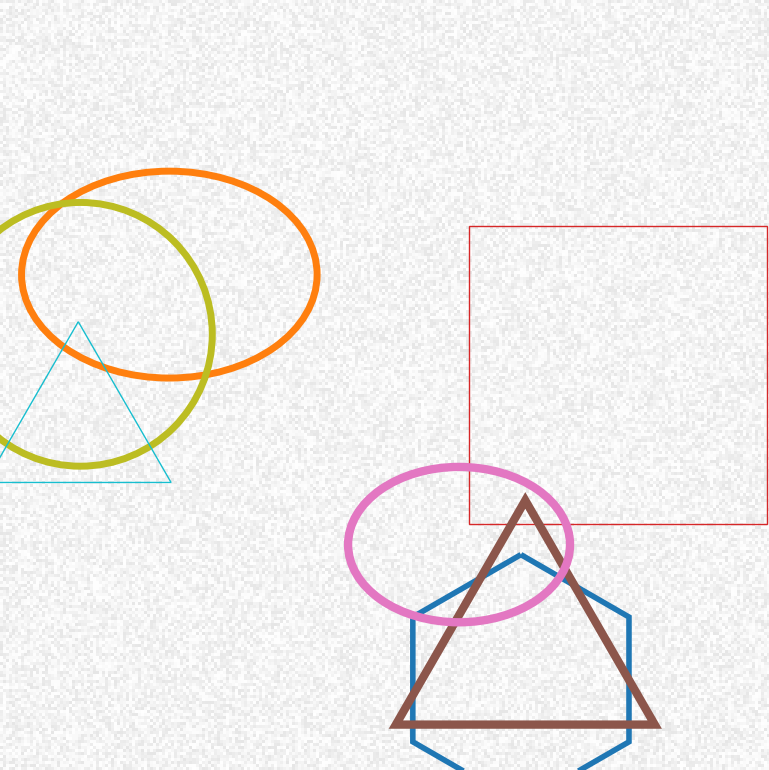[{"shape": "hexagon", "thickness": 2, "radius": 0.81, "center": [0.676, 0.118]}, {"shape": "oval", "thickness": 2.5, "radius": 0.96, "center": [0.22, 0.643]}, {"shape": "square", "thickness": 0.5, "radius": 0.97, "center": [0.803, 0.513]}, {"shape": "triangle", "thickness": 3, "radius": 0.97, "center": [0.682, 0.156]}, {"shape": "oval", "thickness": 3, "radius": 0.72, "center": [0.596, 0.293]}, {"shape": "circle", "thickness": 2.5, "radius": 0.86, "center": [0.104, 0.566]}, {"shape": "triangle", "thickness": 0.5, "radius": 0.7, "center": [0.102, 0.443]}]